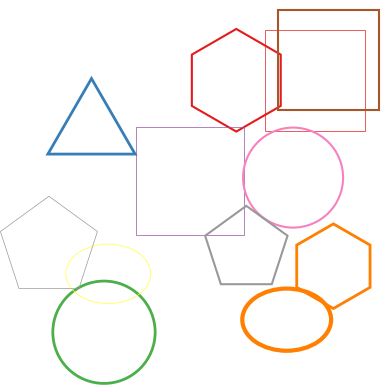[{"shape": "hexagon", "thickness": 1.5, "radius": 0.67, "center": [0.614, 0.792]}, {"shape": "square", "thickness": 0.5, "radius": 0.66, "center": [0.818, 0.791]}, {"shape": "triangle", "thickness": 2, "radius": 0.65, "center": [0.238, 0.665]}, {"shape": "circle", "thickness": 2, "radius": 0.66, "center": [0.27, 0.137]}, {"shape": "square", "thickness": 0.5, "radius": 0.7, "center": [0.494, 0.529]}, {"shape": "oval", "thickness": 3, "radius": 0.58, "center": [0.745, 0.17]}, {"shape": "hexagon", "thickness": 2, "radius": 0.55, "center": [0.866, 0.309]}, {"shape": "oval", "thickness": 0.5, "radius": 0.55, "center": [0.281, 0.289]}, {"shape": "square", "thickness": 1.5, "radius": 0.65, "center": [0.853, 0.844]}, {"shape": "circle", "thickness": 1.5, "radius": 0.65, "center": [0.761, 0.539]}, {"shape": "pentagon", "thickness": 0.5, "radius": 0.66, "center": [0.127, 0.358]}, {"shape": "pentagon", "thickness": 1.5, "radius": 0.56, "center": [0.64, 0.353]}]